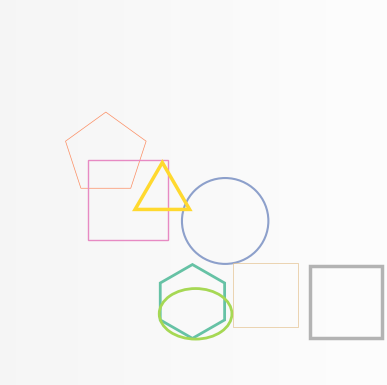[{"shape": "hexagon", "thickness": 2, "radius": 0.48, "center": [0.497, 0.217]}, {"shape": "pentagon", "thickness": 0.5, "radius": 0.55, "center": [0.273, 0.599]}, {"shape": "circle", "thickness": 1.5, "radius": 0.56, "center": [0.581, 0.426]}, {"shape": "square", "thickness": 1, "radius": 0.52, "center": [0.331, 0.48]}, {"shape": "oval", "thickness": 2, "radius": 0.47, "center": [0.505, 0.185]}, {"shape": "triangle", "thickness": 2.5, "radius": 0.41, "center": [0.419, 0.497]}, {"shape": "square", "thickness": 0.5, "radius": 0.42, "center": [0.684, 0.234]}, {"shape": "square", "thickness": 2.5, "radius": 0.47, "center": [0.893, 0.216]}]